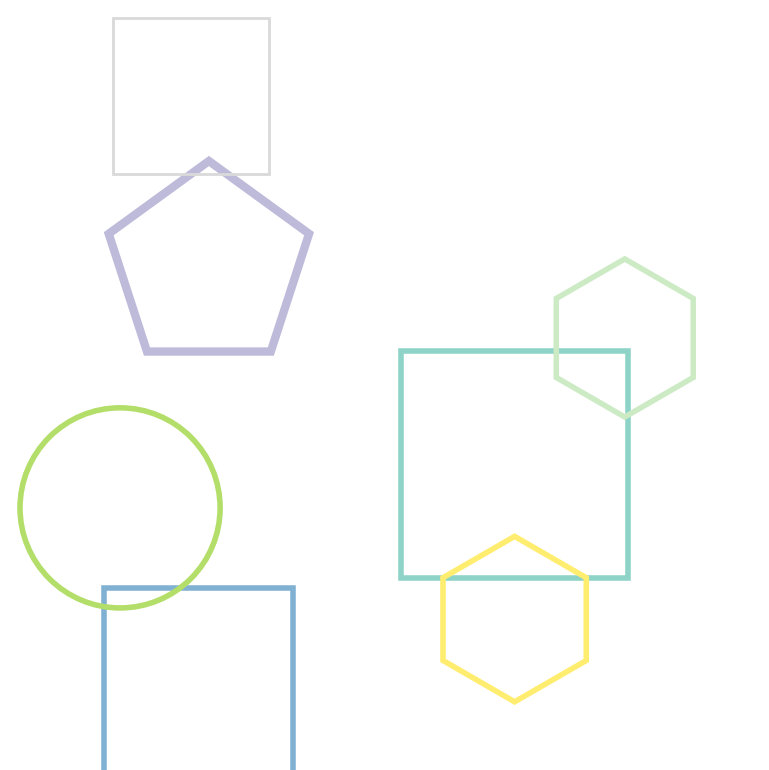[{"shape": "square", "thickness": 2, "radius": 0.74, "center": [0.669, 0.397]}, {"shape": "pentagon", "thickness": 3, "radius": 0.68, "center": [0.271, 0.654]}, {"shape": "square", "thickness": 2, "radius": 0.61, "center": [0.258, 0.114]}, {"shape": "circle", "thickness": 2, "radius": 0.65, "center": [0.156, 0.34]}, {"shape": "square", "thickness": 1, "radius": 0.51, "center": [0.248, 0.876]}, {"shape": "hexagon", "thickness": 2, "radius": 0.51, "center": [0.811, 0.561]}, {"shape": "hexagon", "thickness": 2, "radius": 0.54, "center": [0.668, 0.196]}]